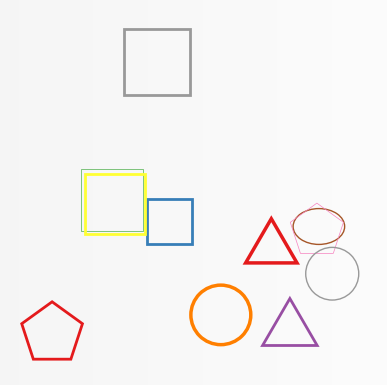[{"shape": "triangle", "thickness": 2.5, "radius": 0.38, "center": [0.7, 0.355]}, {"shape": "pentagon", "thickness": 2, "radius": 0.41, "center": [0.134, 0.134]}, {"shape": "square", "thickness": 2, "radius": 0.29, "center": [0.438, 0.425]}, {"shape": "square", "thickness": 0.5, "radius": 0.4, "center": [0.289, 0.481]}, {"shape": "triangle", "thickness": 2, "radius": 0.41, "center": [0.748, 0.143]}, {"shape": "circle", "thickness": 2.5, "radius": 0.39, "center": [0.57, 0.182]}, {"shape": "square", "thickness": 2, "radius": 0.39, "center": [0.296, 0.469]}, {"shape": "oval", "thickness": 1, "radius": 0.33, "center": [0.823, 0.412]}, {"shape": "pentagon", "thickness": 0.5, "radius": 0.36, "center": [0.818, 0.4]}, {"shape": "circle", "thickness": 1, "radius": 0.34, "center": [0.857, 0.289]}, {"shape": "square", "thickness": 2, "radius": 0.43, "center": [0.405, 0.84]}]